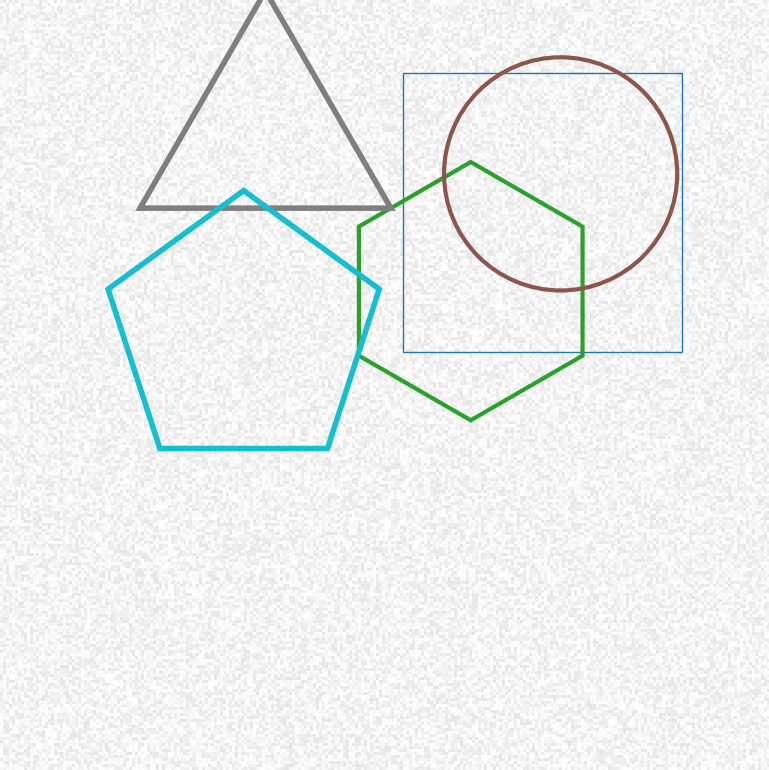[{"shape": "square", "thickness": 0.5, "radius": 0.91, "center": [0.705, 0.724]}, {"shape": "hexagon", "thickness": 1.5, "radius": 0.84, "center": [0.611, 0.622]}, {"shape": "circle", "thickness": 1.5, "radius": 0.76, "center": [0.728, 0.774]}, {"shape": "triangle", "thickness": 2, "radius": 0.94, "center": [0.345, 0.824]}, {"shape": "pentagon", "thickness": 2, "radius": 0.93, "center": [0.316, 0.567]}]